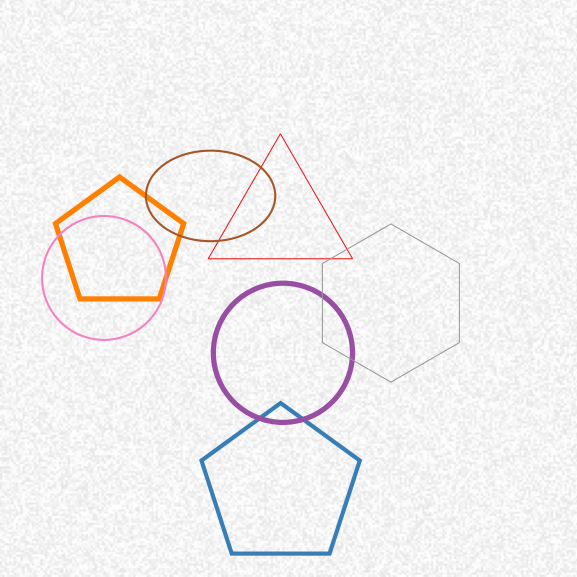[{"shape": "triangle", "thickness": 0.5, "radius": 0.72, "center": [0.486, 0.623]}, {"shape": "pentagon", "thickness": 2, "radius": 0.72, "center": [0.486, 0.157]}, {"shape": "circle", "thickness": 2.5, "radius": 0.6, "center": [0.49, 0.388]}, {"shape": "pentagon", "thickness": 2.5, "radius": 0.58, "center": [0.207, 0.576]}, {"shape": "oval", "thickness": 1, "radius": 0.56, "center": [0.365, 0.66]}, {"shape": "circle", "thickness": 1, "radius": 0.54, "center": [0.18, 0.518]}, {"shape": "hexagon", "thickness": 0.5, "radius": 0.68, "center": [0.677, 0.474]}]